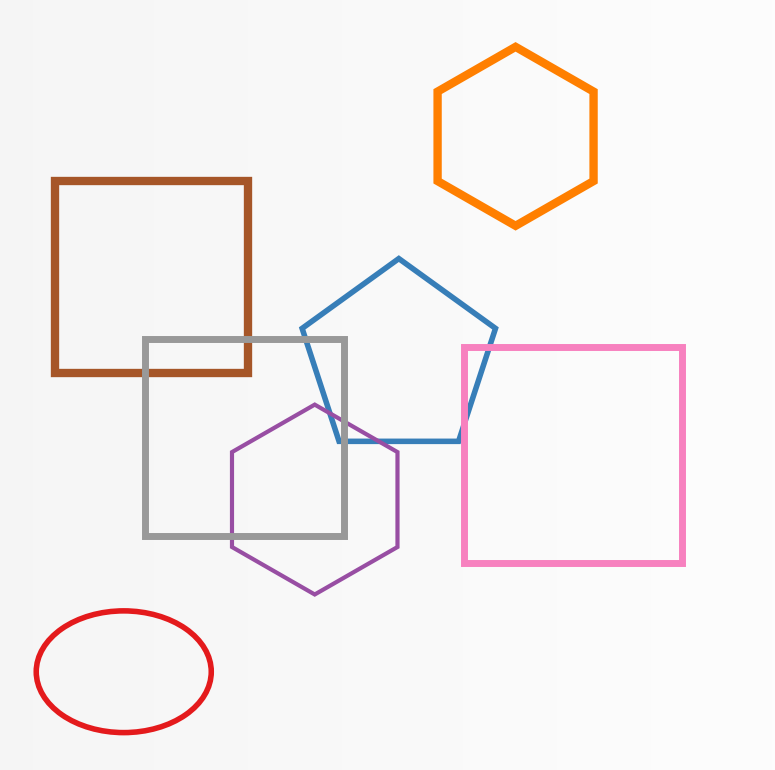[{"shape": "oval", "thickness": 2, "radius": 0.56, "center": [0.16, 0.128]}, {"shape": "pentagon", "thickness": 2, "radius": 0.66, "center": [0.515, 0.533]}, {"shape": "hexagon", "thickness": 1.5, "radius": 0.62, "center": [0.406, 0.351]}, {"shape": "hexagon", "thickness": 3, "radius": 0.58, "center": [0.665, 0.823]}, {"shape": "square", "thickness": 3, "radius": 0.62, "center": [0.195, 0.64]}, {"shape": "square", "thickness": 2.5, "radius": 0.7, "center": [0.74, 0.409]}, {"shape": "square", "thickness": 2.5, "radius": 0.64, "center": [0.316, 0.431]}]